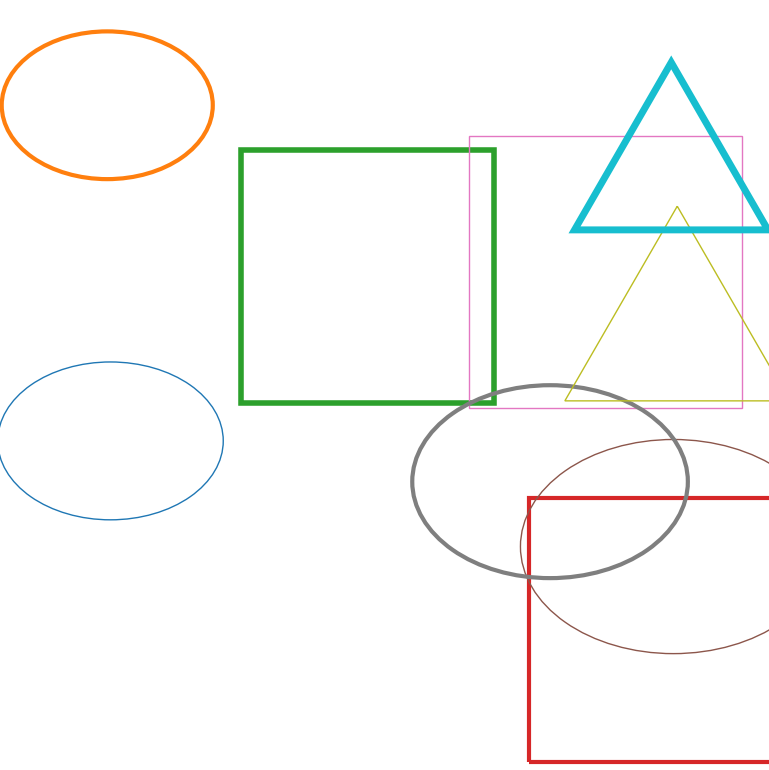[{"shape": "oval", "thickness": 0.5, "radius": 0.73, "center": [0.144, 0.427]}, {"shape": "oval", "thickness": 1.5, "radius": 0.69, "center": [0.139, 0.863]}, {"shape": "square", "thickness": 2, "radius": 0.82, "center": [0.477, 0.641]}, {"shape": "square", "thickness": 1.5, "radius": 0.86, "center": [0.859, 0.182]}, {"shape": "oval", "thickness": 0.5, "radius": 0.99, "center": [0.875, 0.29]}, {"shape": "square", "thickness": 0.5, "radius": 0.89, "center": [0.787, 0.647]}, {"shape": "oval", "thickness": 1.5, "radius": 0.89, "center": [0.714, 0.374]}, {"shape": "triangle", "thickness": 0.5, "radius": 0.84, "center": [0.88, 0.564]}, {"shape": "triangle", "thickness": 2.5, "radius": 0.73, "center": [0.872, 0.774]}]